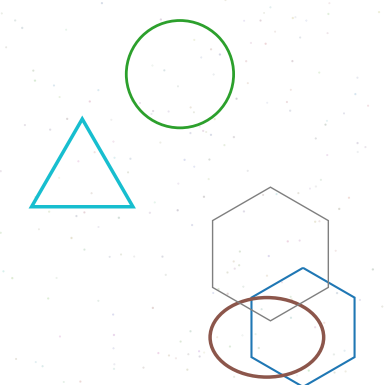[{"shape": "hexagon", "thickness": 1.5, "radius": 0.77, "center": [0.787, 0.15]}, {"shape": "circle", "thickness": 2, "radius": 0.7, "center": [0.467, 0.807]}, {"shape": "oval", "thickness": 2.5, "radius": 0.74, "center": [0.693, 0.124]}, {"shape": "hexagon", "thickness": 1, "radius": 0.87, "center": [0.702, 0.34]}, {"shape": "triangle", "thickness": 2.5, "radius": 0.76, "center": [0.214, 0.539]}]